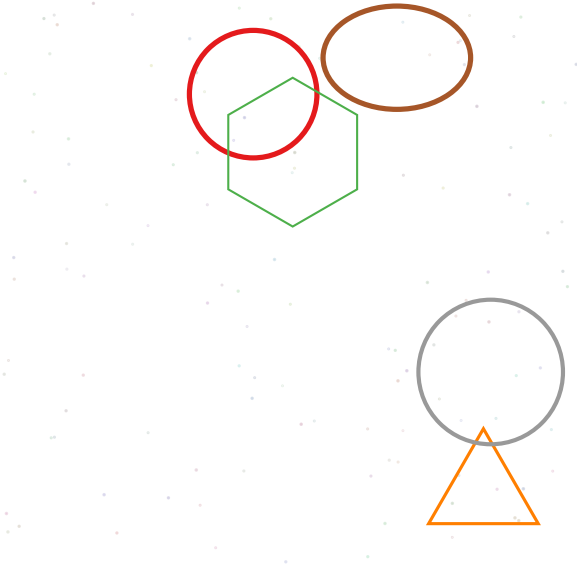[{"shape": "circle", "thickness": 2.5, "radius": 0.55, "center": [0.438, 0.836]}, {"shape": "hexagon", "thickness": 1, "radius": 0.64, "center": [0.507, 0.736]}, {"shape": "triangle", "thickness": 1.5, "radius": 0.55, "center": [0.837, 0.147]}, {"shape": "oval", "thickness": 2.5, "radius": 0.64, "center": [0.687, 0.899]}, {"shape": "circle", "thickness": 2, "radius": 0.63, "center": [0.85, 0.355]}]